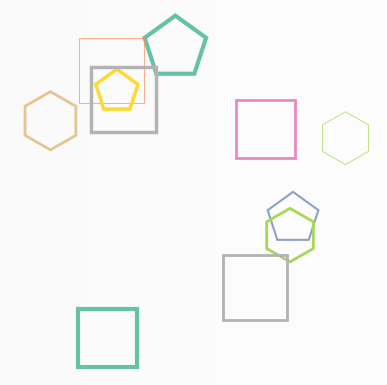[{"shape": "square", "thickness": 3, "radius": 0.38, "center": [0.277, 0.122]}, {"shape": "pentagon", "thickness": 3, "radius": 0.42, "center": [0.453, 0.876]}, {"shape": "square", "thickness": 0.5, "radius": 0.42, "center": [0.289, 0.817]}, {"shape": "pentagon", "thickness": 1.5, "radius": 0.34, "center": [0.756, 0.433]}, {"shape": "square", "thickness": 2, "radius": 0.38, "center": [0.685, 0.666]}, {"shape": "hexagon", "thickness": 2, "radius": 0.35, "center": [0.748, 0.389]}, {"shape": "hexagon", "thickness": 0.5, "radius": 0.34, "center": [0.892, 0.641]}, {"shape": "pentagon", "thickness": 2.5, "radius": 0.29, "center": [0.302, 0.763]}, {"shape": "hexagon", "thickness": 2, "radius": 0.38, "center": [0.13, 0.686]}, {"shape": "square", "thickness": 2.5, "radius": 0.42, "center": [0.318, 0.741]}, {"shape": "square", "thickness": 2, "radius": 0.42, "center": [0.658, 0.253]}]